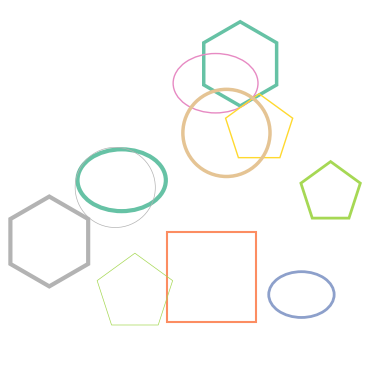[{"shape": "oval", "thickness": 3, "radius": 0.57, "center": [0.316, 0.532]}, {"shape": "hexagon", "thickness": 2.5, "radius": 0.55, "center": [0.624, 0.834]}, {"shape": "square", "thickness": 1.5, "radius": 0.58, "center": [0.549, 0.28]}, {"shape": "oval", "thickness": 2, "radius": 0.42, "center": [0.783, 0.235]}, {"shape": "oval", "thickness": 1, "radius": 0.55, "center": [0.56, 0.784]}, {"shape": "pentagon", "thickness": 2, "radius": 0.41, "center": [0.859, 0.499]}, {"shape": "pentagon", "thickness": 0.5, "radius": 0.52, "center": [0.35, 0.239]}, {"shape": "pentagon", "thickness": 1, "radius": 0.46, "center": [0.673, 0.665]}, {"shape": "circle", "thickness": 2.5, "radius": 0.57, "center": [0.588, 0.655]}, {"shape": "circle", "thickness": 0.5, "radius": 0.52, "center": [0.299, 0.513]}, {"shape": "hexagon", "thickness": 3, "radius": 0.58, "center": [0.128, 0.373]}]